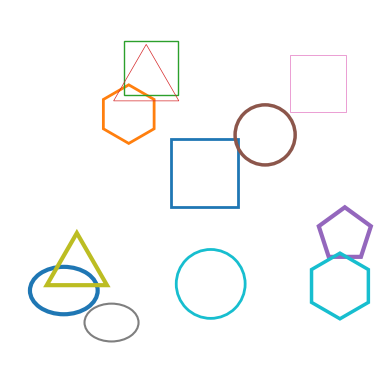[{"shape": "oval", "thickness": 3, "radius": 0.44, "center": [0.166, 0.245]}, {"shape": "square", "thickness": 2, "radius": 0.44, "center": [0.531, 0.55]}, {"shape": "hexagon", "thickness": 2, "radius": 0.38, "center": [0.334, 0.704]}, {"shape": "square", "thickness": 1, "radius": 0.35, "center": [0.392, 0.824]}, {"shape": "triangle", "thickness": 0.5, "radius": 0.49, "center": [0.38, 0.787]}, {"shape": "pentagon", "thickness": 3, "radius": 0.36, "center": [0.896, 0.39]}, {"shape": "circle", "thickness": 2.5, "radius": 0.39, "center": [0.689, 0.65]}, {"shape": "square", "thickness": 0.5, "radius": 0.37, "center": [0.826, 0.783]}, {"shape": "oval", "thickness": 1.5, "radius": 0.35, "center": [0.29, 0.162]}, {"shape": "triangle", "thickness": 3, "radius": 0.45, "center": [0.2, 0.304]}, {"shape": "circle", "thickness": 2, "radius": 0.45, "center": [0.547, 0.263]}, {"shape": "hexagon", "thickness": 2.5, "radius": 0.43, "center": [0.883, 0.257]}]